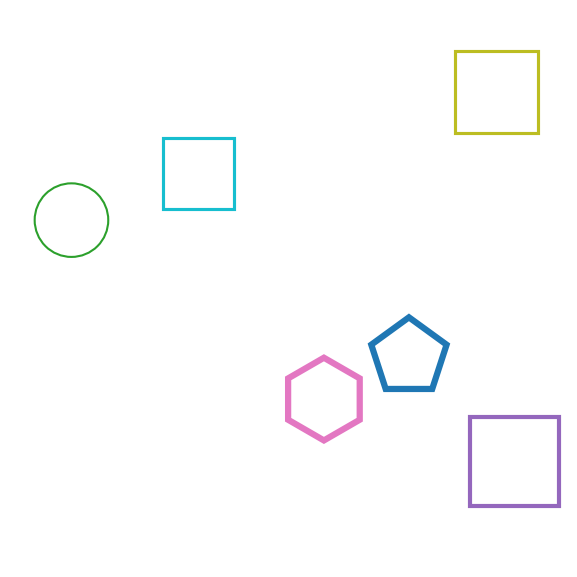[{"shape": "pentagon", "thickness": 3, "radius": 0.34, "center": [0.708, 0.381]}, {"shape": "circle", "thickness": 1, "radius": 0.32, "center": [0.124, 0.618]}, {"shape": "square", "thickness": 2, "radius": 0.39, "center": [0.891, 0.2]}, {"shape": "hexagon", "thickness": 3, "radius": 0.36, "center": [0.561, 0.308]}, {"shape": "square", "thickness": 1.5, "radius": 0.36, "center": [0.86, 0.84]}, {"shape": "square", "thickness": 1.5, "radius": 0.3, "center": [0.344, 0.699]}]